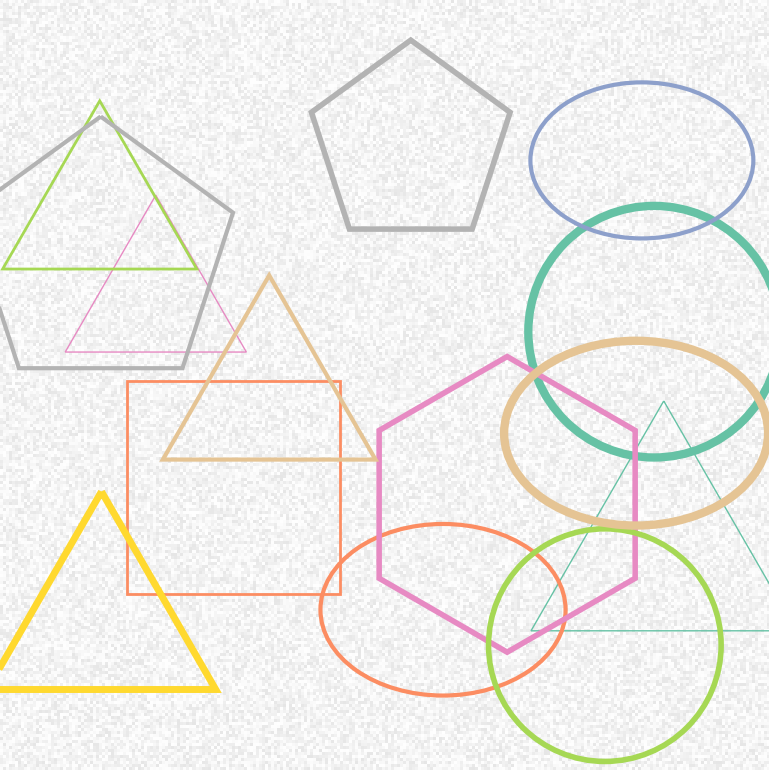[{"shape": "triangle", "thickness": 0.5, "radius": 1.0, "center": [0.862, 0.28]}, {"shape": "circle", "thickness": 3, "radius": 0.82, "center": [0.849, 0.569]}, {"shape": "oval", "thickness": 1.5, "radius": 0.8, "center": [0.575, 0.208]}, {"shape": "square", "thickness": 1, "radius": 0.69, "center": [0.303, 0.367]}, {"shape": "oval", "thickness": 1.5, "radius": 0.72, "center": [0.834, 0.792]}, {"shape": "triangle", "thickness": 0.5, "radius": 0.68, "center": [0.202, 0.611]}, {"shape": "hexagon", "thickness": 2, "radius": 0.96, "center": [0.659, 0.345]}, {"shape": "circle", "thickness": 2, "radius": 0.76, "center": [0.785, 0.162]}, {"shape": "triangle", "thickness": 1, "radius": 0.73, "center": [0.13, 0.723]}, {"shape": "triangle", "thickness": 2.5, "radius": 0.86, "center": [0.132, 0.19]}, {"shape": "triangle", "thickness": 1.5, "radius": 0.8, "center": [0.35, 0.483]}, {"shape": "oval", "thickness": 3, "radius": 0.86, "center": [0.826, 0.437]}, {"shape": "pentagon", "thickness": 1.5, "radius": 0.9, "center": [0.131, 0.668]}, {"shape": "pentagon", "thickness": 2, "radius": 0.68, "center": [0.533, 0.812]}]